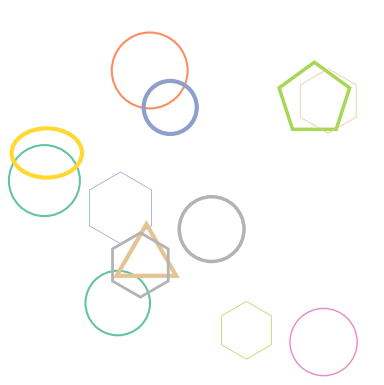[{"shape": "circle", "thickness": 1.5, "radius": 0.46, "center": [0.115, 0.531]}, {"shape": "circle", "thickness": 1.5, "radius": 0.42, "center": [0.306, 0.213]}, {"shape": "circle", "thickness": 1.5, "radius": 0.49, "center": [0.389, 0.817]}, {"shape": "circle", "thickness": 3, "radius": 0.34, "center": [0.442, 0.721]}, {"shape": "hexagon", "thickness": 0.5, "radius": 0.47, "center": [0.313, 0.46]}, {"shape": "circle", "thickness": 1, "radius": 0.44, "center": [0.84, 0.112]}, {"shape": "hexagon", "thickness": 0.5, "radius": 0.37, "center": [0.64, 0.142]}, {"shape": "pentagon", "thickness": 2.5, "radius": 0.48, "center": [0.817, 0.742]}, {"shape": "oval", "thickness": 3, "radius": 0.46, "center": [0.122, 0.603]}, {"shape": "triangle", "thickness": 3, "radius": 0.45, "center": [0.38, 0.328]}, {"shape": "hexagon", "thickness": 0.5, "radius": 0.42, "center": [0.852, 0.738]}, {"shape": "hexagon", "thickness": 2, "radius": 0.42, "center": [0.365, 0.312]}, {"shape": "circle", "thickness": 2.5, "radius": 0.42, "center": [0.55, 0.405]}]